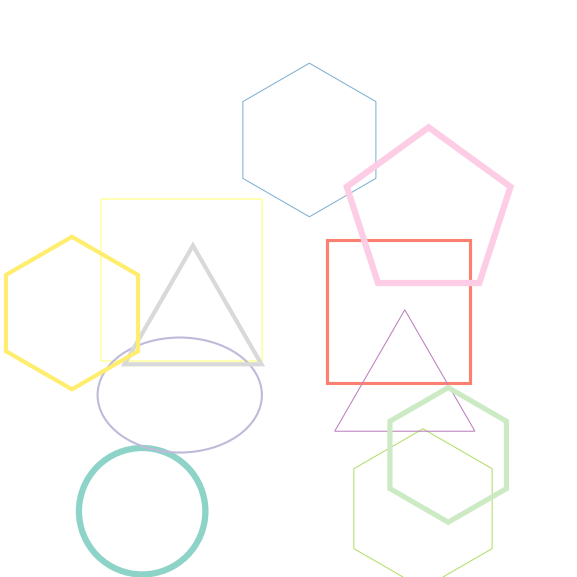[{"shape": "circle", "thickness": 3, "radius": 0.55, "center": [0.246, 0.114]}, {"shape": "square", "thickness": 1, "radius": 0.7, "center": [0.314, 0.514]}, {"shape": "oval", "thickness": 1, "radius": 0.71, "center": [0.311, 0.315]}, {"shape": "square", "thickness": 1.5, "radius": 0.62, "center": [0.69, 0.46]}, {"shape": "hexagon", "thickness": 0.5, "radius": 0.66, "center": [0.536, 0.757]}, {"shape": "hexagon", "thickness": 0.5, "radius": 0.69, "center": [0.732, 0.118]}, {"shape": "pentagon", "thickness": 3, "radius": 0.75, "center": [0.742, 0.63]}, {"shape": "triangle", "thickness": 2, "radius": 0.69, "center": [0.334, 0.437]}, {"shape": "triangle", "thickness": 0.5, "radius": 0.7, "center": [0.701, 0.323]}, {"shape": "hexagon", "thickness": 2.5, "radius": 0.58, "center": [0.776, 0.211]}, {"shape": "hexagon", "thickness": 2, "radius": 0.66, "center": [0.125, 0.457]}]